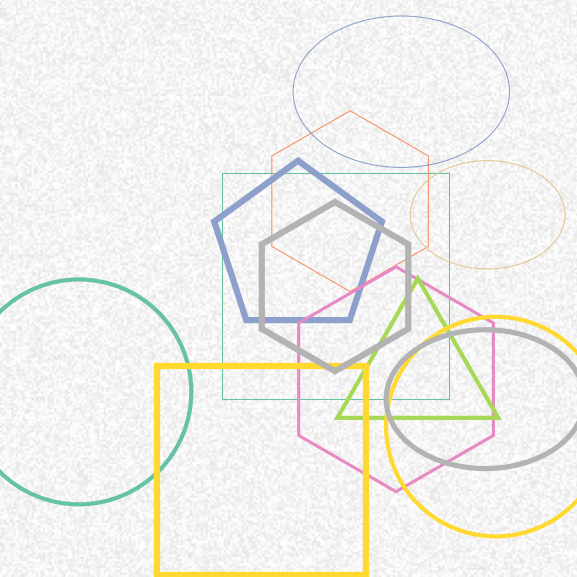[{"shape": "square", "thickness": 0.5, "radius": 0.98, "center": [0.58, 0.504]}, {"shape": "circle", "thickness": 2, "radius": 0.97, "center": [0.137, 0.321]}, {"shape": "hexagon", "thickness": 0.5, "radius": 0.78, "center": [0.606, 0.651]}, {"shape": "oval", "thickness": 0.5, "radius": 0.94, "center": [0.695, 0.84]}, {"shape": "pentagon", "thickness": 3, "radius": 0.76, "center": [0.516, 0.568]}, {"shape": "hexagon", "thickness": 1.5, "radius": 0.97, "center": [0.686, 0.342]}, {"shape": "triangle", "thickness": 2, "radius": 0.8, "center": [0.724, 0.356]}, {"shape": "square", "thickness": 3, "radius": 0.9, "center": [0.453, 0.184]}, {"shape": "circle", "thickness": 2, "radius": 0.95, "center": [0.859, 0.26]}, {"shape": "oval", "thickness": 0.5, "radius": 0.67, "center": [0.844, 0.627]}, {"shape": "oval", "thickness": 2.5, "radius": 0.86, "center": [0.84, 0.308]}, {"shape": "hexagon", "thickness": 3, "radius": 0.73, "center": [0.58, 0.503]}]